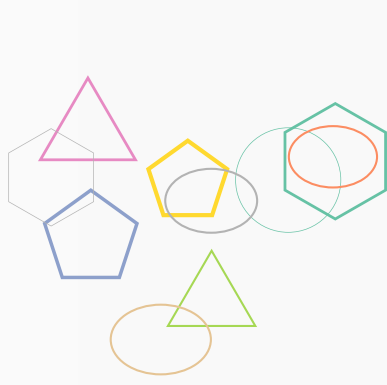[{"shape": "circle", "thickness": 0.5, "radius": 0.68, "center": [0.744, 0.532]}, {"shape": "hexagon", "thickness": 2, "radius": 0.75, "center": [0.865, 0.581]}, {"shape": "oval", "thickness": 1.5, "radius": 0.57, "center": [0.859, 0.593]}, {"shape": "pentagon", "thickness": 2.5, "radius": 0.63, "center": [0.234, 0.381]}, {"shape": "triangle", "thickness": 2, "radius": 0.71, "center": [0.227, 0.656]}, {"shape": "triangle", "thickness": 1.5, "radius": 0.65, "center": [0.546, 0.218]}, {"shape": "pentagon", "thickness": 3, "radius": 0.53, "center": [0.485, 0.528]}, {"shape": "oval", "thickness": 1.5, "radius": 0.65, "center": [0.415, 0.118]}, {"shape": "hexagon", "thickness": 0.5, "radius": 0.63, "center": [0.132, 0.539]}, {"shape": "oval", "thickness": 1.5, "radius": 0.59, "center": [0.545, 0.478]}]